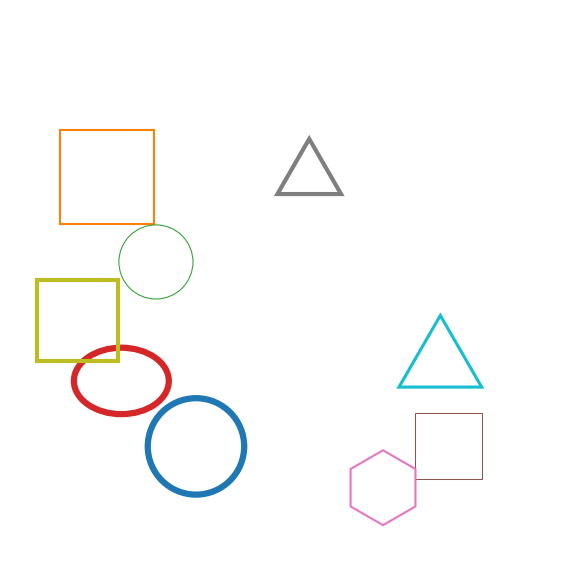[{"shape": "circle", "thickness": 3, "radius": 0.42, "center": [0.339, 0.226]}, {"shape": "square", "thickness": 1, "radius": 0.41, "center": [0.185, 0.693]}, {"shape": "circle", "thickness": 0.5, "radius": 0.32, "center": [0.27, 0.546]}, {"shape": "oval", "thickness": 3, "radius": 0.41, "center": [0.21, 0.34]}, {"shape": "square", "thickness": 0.5, "radius": 0.29, "center": [0.777, 0.227]}, {"shape": "hexagon", "thickness": 1, "radius": 0.32, "center": [0.663, 0.155]}, {"shape": "triangle", "thickness": 2, "radius": 0.32, "center": [0.535, 0.695]}, {"shape": "square", "thickness": 2, "radius": 0.35, "center": [0.134, 0.444]}, {"shape": "triangle", "thickness": 1.5, "radius": 0.41, "center": [0.762, 0.37]}]